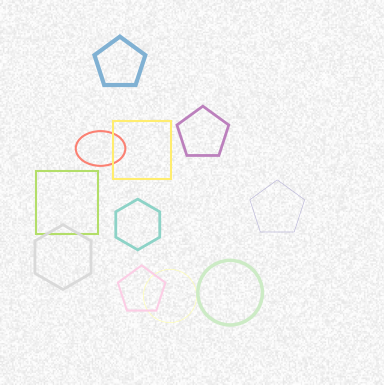[{"shape": "hexagon", "thickness": 2, "radius": 0.33, "center": [0.358, 0.417]}, {"shape": "circle", "thickness": 0.5, "radius": 0.35, "center": [0.442, 0.231]}, {"shape": "pentagon", "thickness": 0.5, "radius": 0.37, "center": [0.72, 0.458]}, {"shape": "oval", "thickness": 1.5, "radius": 0.32, "center": [0.261, 0.614]}, {"shape": "pentagon", "thickness": 3, "radius": 0.35, "center": [0.311, 0.835]}, {"shape": "square", "thickness": 1.5, "radius": 0.41, "center": [0.174, 0.474]}, {"shape": "pentagon", "thickness": 1.5, "radius": 0.32, "center": [0.368, 0.246]}, {"shape": "hexagon", "thickness": 2, "radius": 0.42, "center": [0.164, 0.332]}, {"shape": "pentagon", "thickness": 2, "radius": 0.35, "center": [0.527, 0.653]}, {"shape": "circle", "thickness": 2.5, "radius": 0.42, "center": [0.598, 0.24]}, {"shape": "square", "thickness": 1.5, "radius": 0.38, "center": [0.368, 0.61]}]